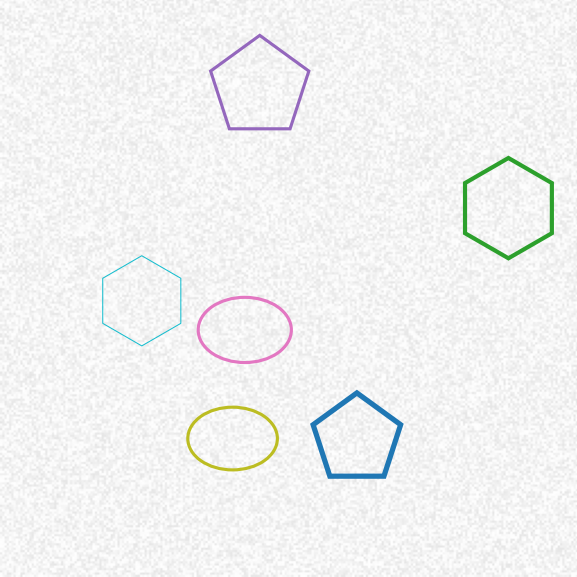[{"shape": "pentagon", "thickness": 2.5, "radius": 0.4, "center": [0.618, 0.239]}, {"shape": "hexagon", "thickness": 2, "radius": 0.43, "center": [0.88, 0.639]}, {"shape": "pentagon", "thickness": 1.5, "radius": 0.45, "center": [0.45, 0.848]}, {"shape": "oval", "thickness": 1.5, "radius": 0.4, "center": [0.424, 0.428]}, {"shape": "oval", "thickness": 1.5, "radius": 0.39, "center": [0.403, 0.24]}, {"shape": "hexagon", "thickness": 0.5, "radius": 0.39, "center": [0.246, 0.478]}]